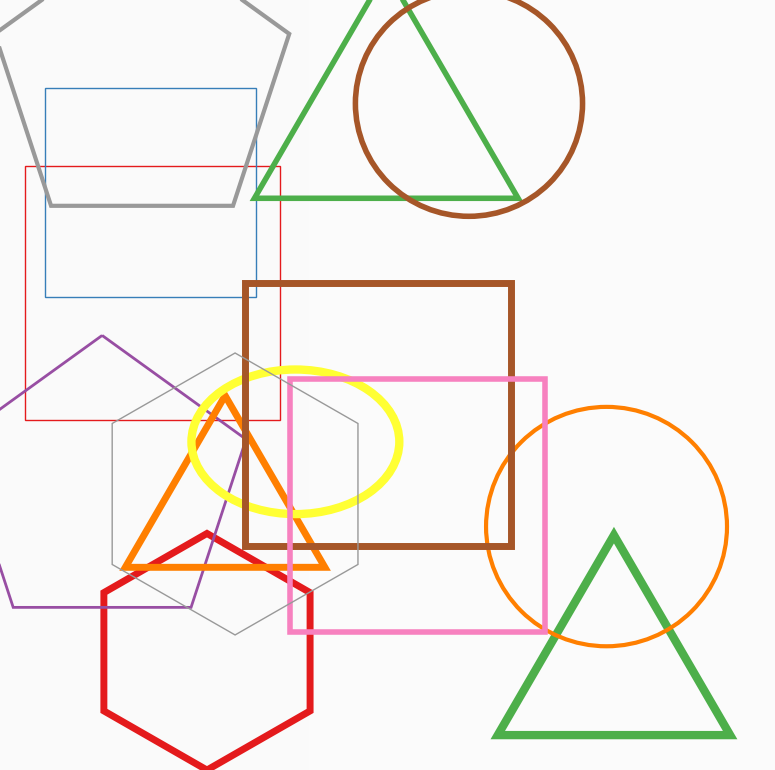[{"shape": "square", "thickness": 0.5, "radius": 0.82, "center": [0.197, 0.62]}, {"shape": "hexagon", "thickness": 2.5, "radius": 0.77, "center": [0.267, 0.154]}, {"shape": "square", "thickness": 0.5, "radius": 0.68, "center": [0.194, 0.75]}, {"shape": "triangle", "thickness": 3, "radius": 0.87, "center": [0.792, 0.132]}, {"shape": "triangle", "thickness": 2, "radius": 0.98, "center": [0.498, 0.841]}, {"shape": "pentagon", "thickness": 1, "radius": 0.98, "center": [0.132, 0.369]}, {"shape": "triangle", "thickness": 2.5, "radius": 0.74, "center": [0.29, 0.338]}, {"shape": "circle", "thickness": 1.5, "radius": 0.78, "center": [0.783, 0.316]}, {"shape": "oval", "thickness": 3, "radius": 0.67, "center": [0.381, 0.426]}, {"shape": "square", "thickness": 2.5, "radius": 0.86, "center": [0.488, 0.462]}, {"shape": "circle", "thickness": 2, "radius": 0.73, "center": [0.605, 0.866]}, {"shape": "square", "thickness": 2, "radius": 0.82, "center": [0.539, 0.344]}, {"shape": "hexagon", "thickness": 0.5, "radius": 0.92, "center": [0.303, 0.358]}, {"shape": "pentagon", "thickness": 1.5, "radius": 1.0, "center": [0.183, 0.894]}]